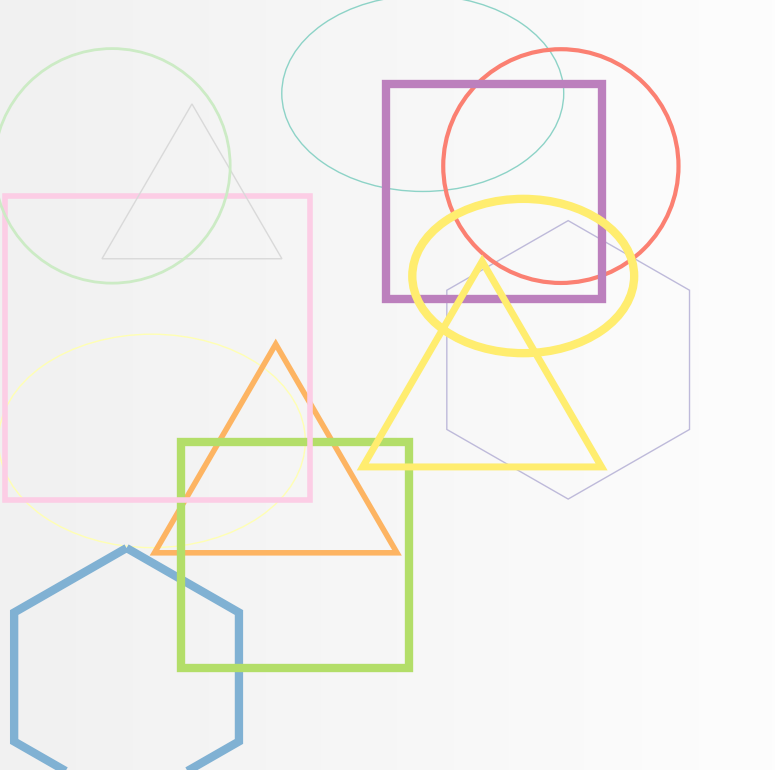[{"shape": "oval", "thickness": 0.5, "radius": 0.91, "center": [0.545, 0.879]}, {"shape": "oval", "thickness": 0.5, "radius": 0.99, "center": [0.196, 0.427]}, {"shape": "hexagon", "thickness": 0.5, "radius": 0.9, "center": [0.733, 0.533]}, {"shape": "circle", "thickness": 1.5, "radius": 0.76, "center": [0.724, 0.784]}, {"shape": "hexagon", "thickness": 3, "radius": 0.84, "center": [0.163, 0.121]}, {"shape": "triangle", "thickness": 2, "radius": 0.9, "center": [0.356, 0.372]}, {"shape": "square", "thickness": 3, "radius": 0.73, "center": [0.381, 0.279]}, {"shape": "square", "thickness": 2, "radius": 0.98, "center": [0.203, 0.548]}, {"shape": "triangle", "thickness": 0.5, "radius": 0.67, "center": [0.248, 0.731]}, {"shape": "square", "thickness": 3, "radius": 0.7, "center": [0.638, 0.751]}, {"shape": "circle", "thickness": 1, "radius": 0.76, "center": [0.145, 0.785]}, {"shape": "oval", "thickness": 3, "radius": 0.72, "center": [0.675, 0.642]}, {"shape": "triangle", "thickness": 2.5, "radius": 0.89, "center": [0.622, 0.483]}]